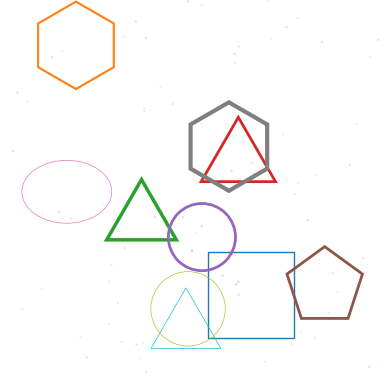[{"shape": "square", "thickness": 1, "radius": 0.56, "center": [0.653, 0.233]}, {"shape": "hexagon", "thickness": 1.5, "radius": 0.57, "center": [0.197, 0.882]}, {"shape": "triangle", "thickness": 2.5, "radius": 0.52, "center": [0.368, 0.429]}, {"shape": "triangle", "thickness": 2, "radius": 0.56, "center": [0.619, 0.584]}, {"shape": "circle", "thickness": 2, "radius": 0.44, "center": [0.524, 0.384]}, {"shape": "pentagon", "thickness": 2, "radius": 0.52, "center": [0.843, 0.256]}, {"shape": "oval", "thickness": 0.5, "radius": 0.58, "center": [0.173, 0.502]}, {"shape": "hexagon", "thickness": 3, "radius": 0.57, "center": [0.594, 0.619]}, {"shape": "circle", "thickness": 0.5, "radius": 0.48, "center": [0.489, 0.198]}, {"shape": "triangle", "thickness": 0.5, "radius": 0.52, "center": [0.483, 0.147]}]